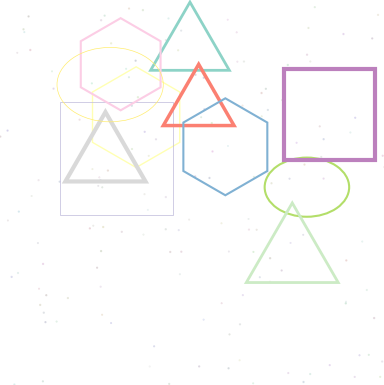[{"shape": "triangle", "thickness": 2, "radius": 0.59, "center": [0.493, 0.876]}, {"shape": "hexagon", "thickness": 1, "radius": 0.65, "center": [0.354, 0.696]}, {"shape": "square", "thickness": 0.5, "radius": 0.73, "center": [0.302, 0.589]}, {"shape": "triangle", "thickness": 2.5, "radius": 0.53, "center": [0.516, 0.727]}, {"shape": "hexagon", "thickness": 1.5, "radius": 0.63, "center": [0.585, 0.619]}, {"shape": "oval", "thickness": 1.5, "radius": 0.55, "center": [0.797, 0.514]}, {"shape": "hexagon", "thickness": 1.5, "radius": 0.6, "center": [0.313, 0.833]}, {"shape": "triangle", "thickness": 3, "radius": 0.6, "center": [0.274, 0.589]}, {"shape": "square", "thickness": 3, "radius": 0.59, "center": [0.856, 0.703]}, {"shape": "triangle", "thickness": 2, "radius": 0.69, "center": [0.759, 0.335]}, {"shape": "oval", "thickness": 0.5, "radius": 0.69, "center": [0.286, 0.78]}]